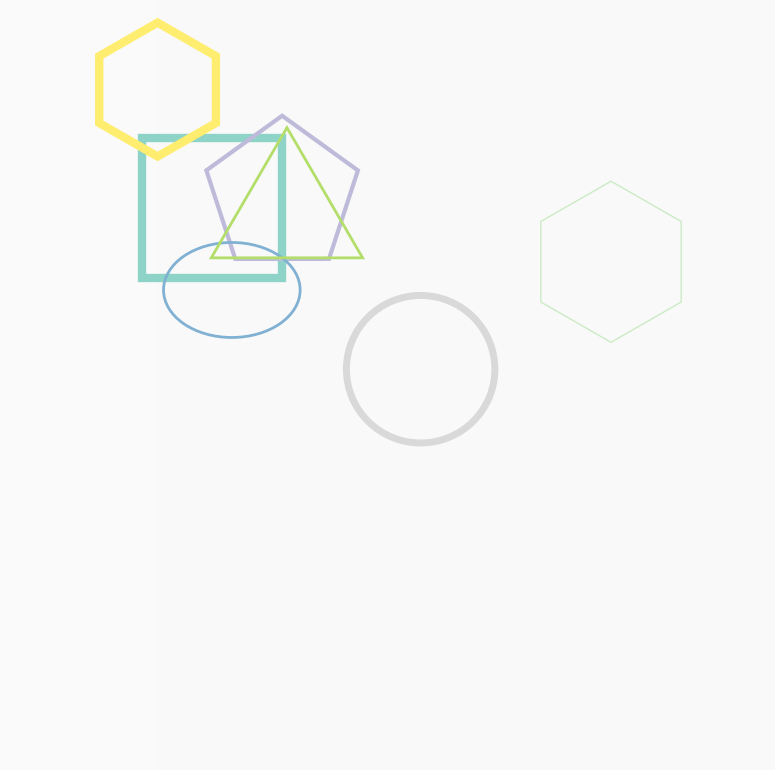[{"shape": "square", "thickness": 3, "radius": 0.45, "center": [0.273, 0.73]}, {"shape": "pentagon", "thickness": 1.5, "radius": 0.51, "center": [0.364, 0.747]}, {"shape": "oval", "thickness": 1, "radius": 0.44, "center": [0.299, 0.623]}, {"shape": "triangle", "thickness": 1, "radius": 0.56, "center": [0.37, 0.721]}, {"shape": "circle", "thickness": 2.5, "radius": 0.48, "center": [0.543, 0.521]}, {"shape": "hexagon", "thickness": 0.5, "radius": 0.52, "center": [0.788, 0.66]}, {"shape": "hexagon", "thickness": 3, "radius": 0.43, "center": [0.203, 0.884]}]